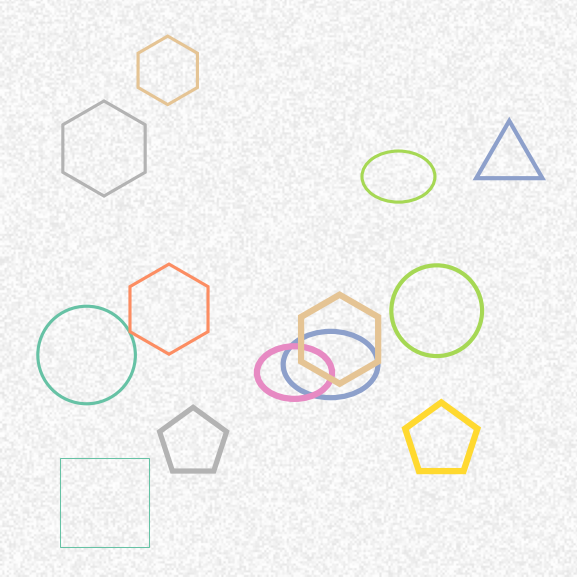[{"shape": "circle", "thickness": 1.5, "radius": 0.42, "center": [0.15, 0.384]}, {"shape": "square", "thickness": 0.5, "radius": 0.38, "center": [0.181, 0.129]}, {"shape": "hexagon", "thickness": 1.5, "radius": 0.39, "center": [0.293, 0.464]}, {"shape": "oval", "thickness": 2.5, "radius": 0.41, "center": [0.572, 0.368]}, {"shape": "triangle", "thickness": 2, "radius": 0.33, "center": [0.882, 0.724]}, {"shape": "oval", "thickness": 3, "radius": 0.33, "center": [0.51, 0.354]}, {"shape": "circle", "thickness": 2, "radius": 0.39, "center": [0.756, 0.461]}, {"shape": "oval", "thickness": 1.5, "radius": 0.32, "center": [0.69, 0.693]}, {"shape": "pentagon", "thickness": 3, "radius": 0.33, "center": [0.764, 0.237]}, {"shape": "hexagon", "thickness": 3, "radius": 0.39, "center": [0.588, 0.412]}, {"shape": "hexagon", "thickness": 1.5, "radius": 0.3, "center": [0.29, 0.877]}, {"shape": "hexagon", "thickness": 1.5, "radius": 0.41, "center": [0.18, 0.742]}, {"shape": "pentagon", "thickness": 2.5, "radius": 0.3, "center": [0.334, 0.233]}]